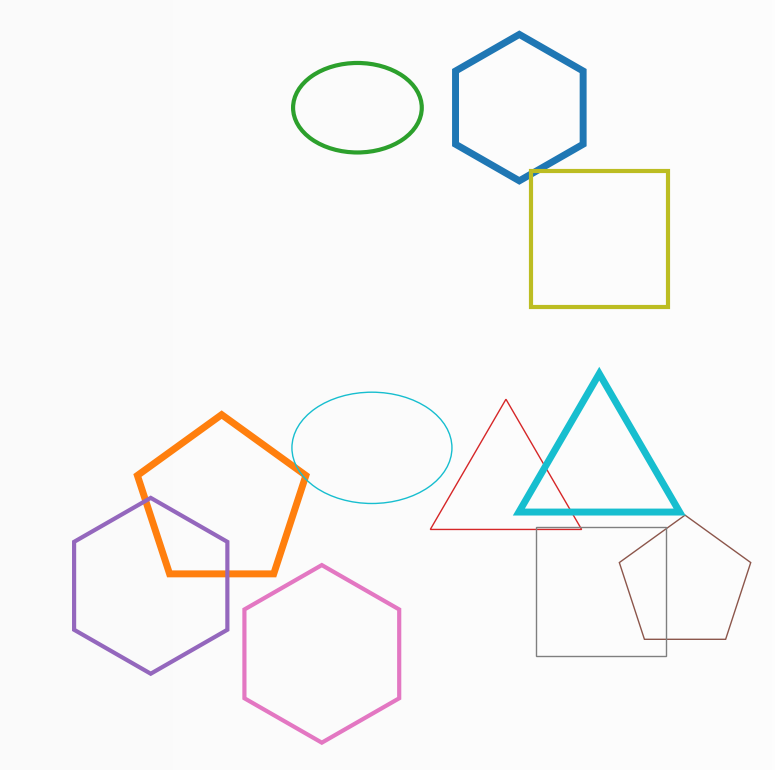[{"shape": "hexagon", "thickness": 2.5, "radius": 0.48, "center": [0.67, 0.86]}, {"shape": "pentagon", "thickness": 2.5, "radius": 0.57, "center": [0.286, 0.347]}, {"shape": "oval", "thickness": 1.5, "radius": 0.42, "center": [0.461, 0.86]}, {"shape": "triangle", "thickness": 0.5, "radius": 0.56, "center": [0.653, 0.369]}, {"shape": "hexagon", "thickness": 1.5, "radius": 0.57, "center": [0.194, 0.239]}, {"shape": "pentagon", "thickness": 0.5, "radius": 0.45, "center": [0.884, 0.242]}, {"shape": "hexagon", "thickness": 1.5, "radius": 0.58, "center": [0.415, 0.151]}, {"shape": "square", "thickness": 0.5, "radius": 0.42, "center": [0.776, 0.232]}, {"shape": "square", "thickness": 1.5, "radius": 0.44, "center": [0.774, 0.69]}, {"shape": "oval", "thickness": 0.5, "radius": 0.52, "center": [0.48, 0.418]}, {"shape": "triangle", "thickness": 2.5, "radius": 0.6, "center": [0.773, 0.395]}]